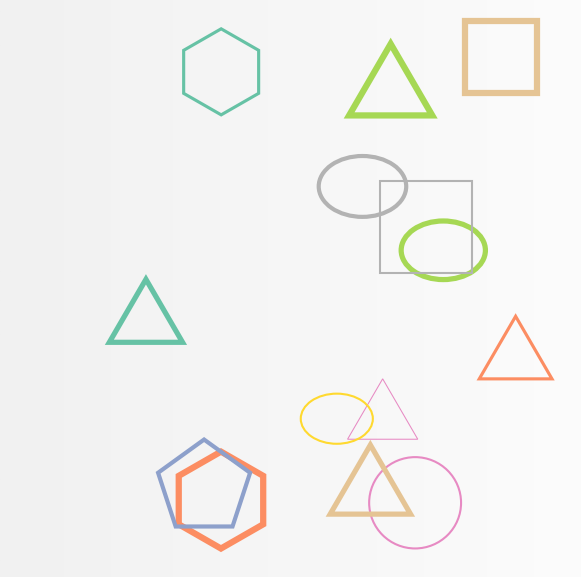[{"shape": "triangle", "thickness": 2.5, "radius": 0.36, "center": [0.251, 0.443]}, {"shape": "hexagon", "thickness": 1.5, "radius": 0.37, "center": [0.38, 0.875]}, {"shape": "hexagon", "thickness": 3, "radius": 0.42, "center": [0.38, 0.133]}, {"shape": "triangle", "thickness": 1.5, "radius": 0.36, "center": [0.887, 0.379]}, {"shape": "pentagon", "thickness": 2, "radius": 0.42, "center": [0.351, 0.155]}, {"shape": "circle", "thickness": 1, "radius": 0.4, "center": [0.714, 0.128]}, {"shape": "triangle", "thickness": 0.5, "radius": 0.35, "center": [0.658, 0.273]}, {"shape": "triangle", "thickness": 3, "radius": 0.41, "center": [0.672, 0.841]}, {"shape": "oval", "thickness": 2.5, "radius": 0.36, "center": [0.763, 0.566]}, {"shape": "oval", "thickness": 1, "radius": 0.31, "center": [0.579, 0.274]}, {"shape": "triangle", "thickness": 2.5, "radius": 0.4, "center": [0.637, 0.149]}, {"shape": "square", "thickness": 3, "radius": 0.31, "center": [0.862, 0.9]}, {"shape": "square", "thickness": 1, "radius": 0.4, "center": [0.733, 0.606]}, {"shape": "oval", "thickness": 2, "radius": 0.38, "center": [0.624, 0.676]}]